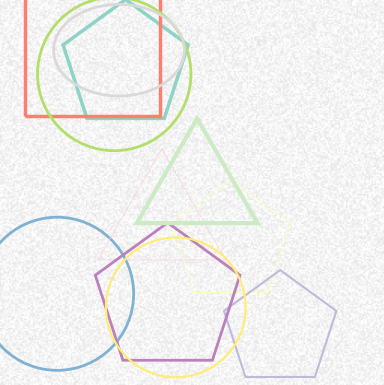[{"shape": "pentagon", "thickness": 2.5, "radius": 0.85, "center": [0.326, 0.831]}, {"shape": "pentagon", "thickness": 0.5, "radius": 0.81, "center": [0.6, 0.371]}, {"shape": "pentagon", "thickness": 1.5, "radius": 0.77, "center": [0.728, 0.145]}, {"shape": "square", "thickness": 2.5, "radius": 0.88, "center": [0.239, 0.874]}, {"shape": "circle", "thickness": 2, "radius": 0.99, "center": [0.148, 0.237]}, {"shape": "circle", "thickness": 2, "radius": 1.0, "center": [0.297, 0.808]}, {"shape": "triangle", "thickness": 0.5, "radius": 0.96, "center": [0.42, 0.421]}, {"shape": "oval", "thickness": 2, "radius": 0.85, "center": [0.309, 0.87]}, {"shape": "pentagon", "thickness": 2, "radius": 0.99, "center": [0.435, 0.224]}, {"shape": "triangle", "thickness": 3, "radius": 0.9, "center": [0.512, 0.511]}, {"shape": "circle", "thickness": 1.5, "radius": 0.91, "center": [0.457, 0.202]}]